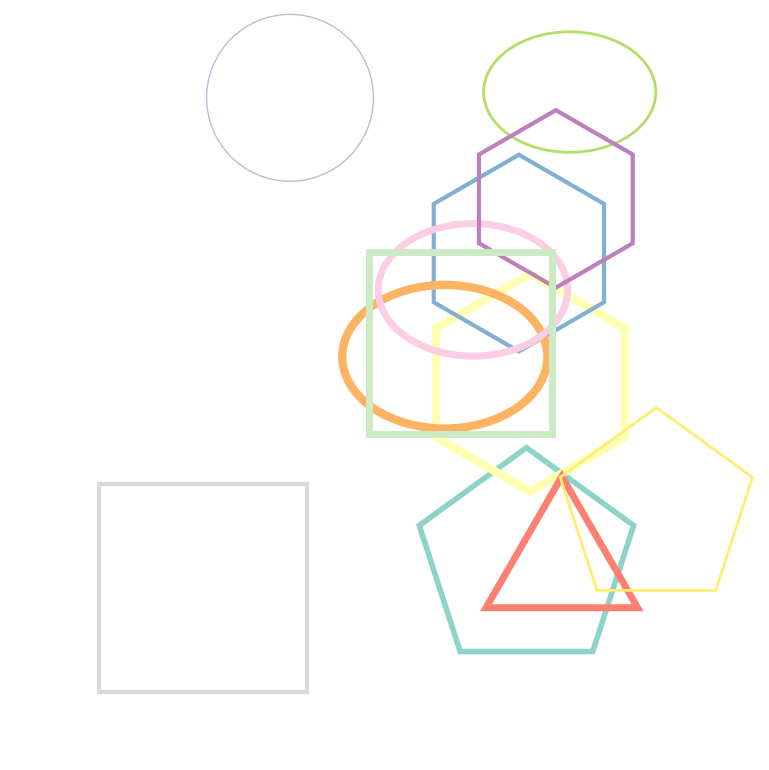[{"shape": "pentagon", "thickness": 2, "radius": 0.73, "center": [0.684, 0.272]}, {"shape": "hexagon", "thickness": 3, "radius": 0.71, "center": [0.689, 0.503]}, {"shape": "circle", "thickness": 0.5, "radius": 0.54, "center": [0.377, 0.873]}, {"shape": "triangle", "thickness": 2.5, "radius": 0.57, "center": [0.73, 0.268]}, {"shape": "hexagon", "thickness": 1.5, "radius": 0.64, "center": [0.674, 0.671]}, {"shape": "oval", "thickness": 3, "radius": 0.67, "center": [0.578, 0.537]}, {"shape": "oval", "thickness": 1, "radius": 0.56, "center": [0.74, 0.88]}, {"shape": "oval", "thickness": 2.5, "radius": 0.61, "center": [0.614, 0.624]}, {"shape": "square", "thickness": 1.5, "radius": 0.67, "center": [0.264, 0.236]}, {"shape": "hexagon", "thickness": 1.5, "radius": 0.58, "center": [0.722, 0.742]}, {"shape": "square", "thickness": 2.5, "radius": 0.59, "center": [0.598, 0.554]}, {"shape": "pentagon", "thickness": 1, "radius": 0.66, "center": [0.852, 0.339]}]